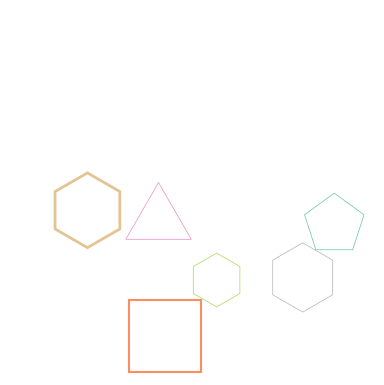[{"shape": "pentagon", "thickness": 0.5, "radius": 0.41, "center": [0.868, 0.417]}, {"shape": "square", "thickness": 1.5, "radius": 0.47, "center": [0.429, 0.128]}, {"shape": "triangle", "thickness": 0.5, "radius": 0.49, "center": [0.412, 0.428]}, {"shape": "hexagon", "thickness": 0.5, "radius": 0.35, "center": [0.563, 0.273]}, {"shape": "hexagon", "thickness": 2, "radius": 0.49, "center": [0.227, 0.454]}, {"shape": "hexagon", "thickness": 0.5, "radius": 0.45, "center": [0.786, 0.279]}]